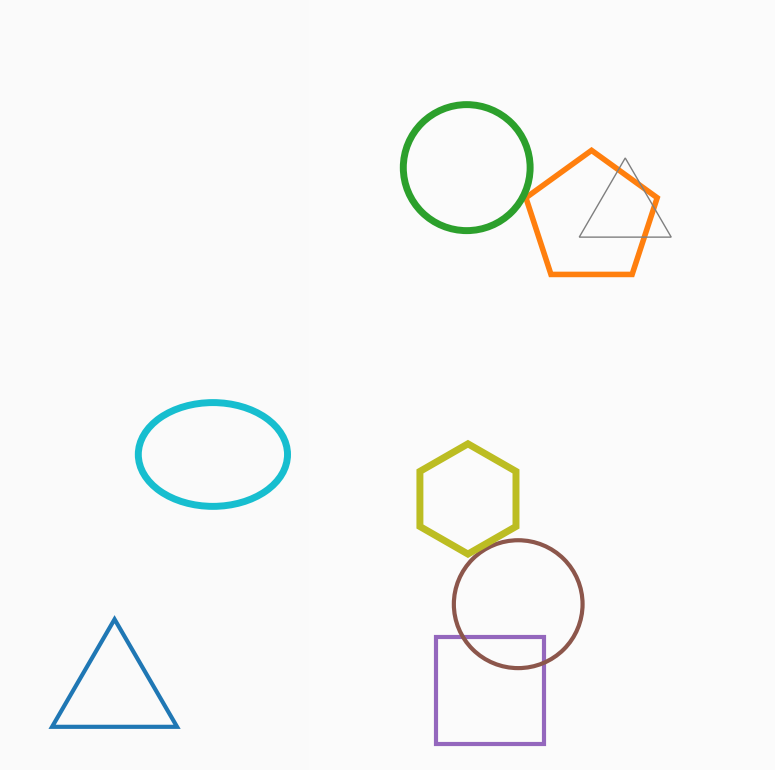[{"shape": "triangle", "thickness": 1.5, "radius": 0.47, "center": [0.148, 0.103]}, {"shape": "pentagon", "thickness": 2, "radius": 0.45, "center": [0.763, 0.716]}, {"shape": "circle", "thickness": 2.5, "radius": 0.41, "center": [0.602, 0.782]}, {"shape": "square", "thickness": 1.5, "radius": 0.35, "center": [0.632, 0.103]}, {"shape": "circle", "thickness": 1.5, "radius": 0.42, "center": [0.669, 0.215]}, {"shape": "triangle", "thickness": 0.5, "radius": 0.34, "center": [0.807, 0.726]}, {"shape": "hexagon", "thickness": 2.5, "radius": 0.36, "center": [0.604, 0.352]}, {"shape": "oval", "thickness": 2.5, "radius": 0.48, "center": [0.275, 0.41]}]